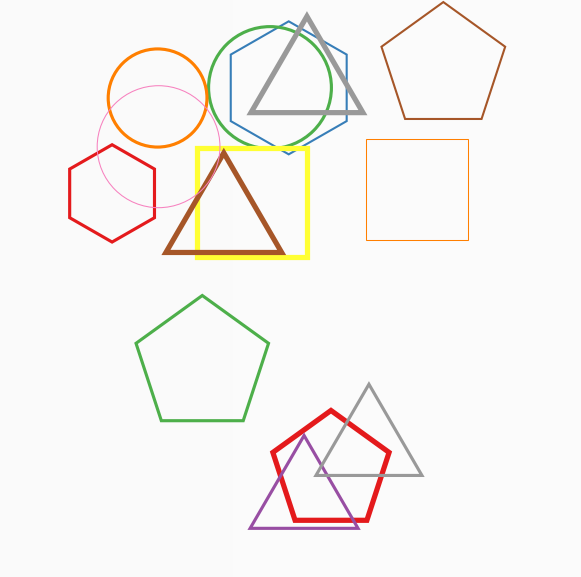[{"shape": "hexagon", "thickness": 1.5, "radius": 0.42, "center": [0.193, 0.664]}, {"shape": "pentagon", "thickness": 2.5, "radius": 0.53, "center": [0.569, 0.183]}, {"shape": "hexagon", "thickness": 1, "radius": 0.58, "center": [0.497, 0.847]}, {"shape": "pentagon", "thickness": 1.5, "radius": 0.6, "center": [0.348, 0.368]}, {"shape": "circle", "thickness": 1.5, "radius": 0.53, "center": [0.465, 0.847]}, {"shape": "triangle", "thickness": 1.5, "radius": 0.54, "center": [0.523, 0.138]}, {"shape": "circle", "thickness": 1.5, "radius": 0.42, "center": [0.271, 0.829]}, {"shape": "square", "thickness": 0.5, "radius": 0.44, "center": [0.718, 0.671]}, {"shape": "square", "thickness": 2.5, "radius": 0.47, "center": [0.434, 0.649]}, {"shape": "triangle", "thickness": 2.5, "radius": 0.57, "center": [0.385, 0.619]}, {"shape": "pentagon", "thickness": 1, "radius": 0.56, "center": [0.763, 0.884]}, {"shape": "circle", "thickness": 0.5, "radius": 0.53, "center": [0.273, 0.745]}, {"shape": "triangle", "thickness": 1.5, "radius": 0.53, "center": [0.635, 0.228]}, {"shape": "triangle", "thickness": 2.5, "radius": 0.56, "center": [0.528, 0.86]}]